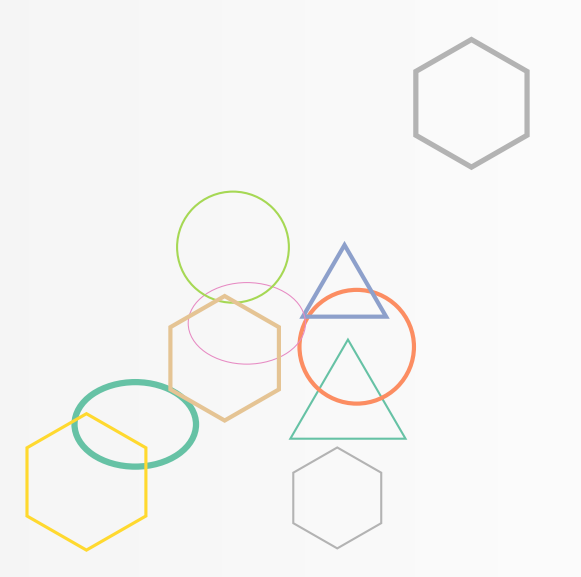[{"shape": "triangle", "thickness": 1, "radius": 0.57, "center": [0.599, 0.297]}, {"shape": "oval", "thickness": 3, "radius": 0.52, "center": [0.233, 0.264]}, {"shape": "circle", "thickness": 2, "radius": 0.49, "center": [0.614, 0.399]}, {"shape": "triangle", "thickness": 2, "radius": 0.41, "center": [0.593, 0.492]}, {"shape": "oval", "thickness": 0.5, "radius": 0.5, "center": [0.425, 0.439]}, {"shape": "circle", "thickness": 1, "radius": 0.48, "center": [0.401, 0.571]}, {"shape": "hexagon", "thickness": 1.5, "radius": 0.59, "center": [0.149, 0.165]}, {"shape": "hexagon", "thickness": 2, "radius": 0.54, "center": [0.387, 0.379]}, {"shape": "hexagon", "thickness": 1, "radius": 0.44, "center": [0.58, 0.137]}, {"shape": "hexagon", "thickness": 2.5, "radius": 0.55, "center": [0.811, 0.82]}]